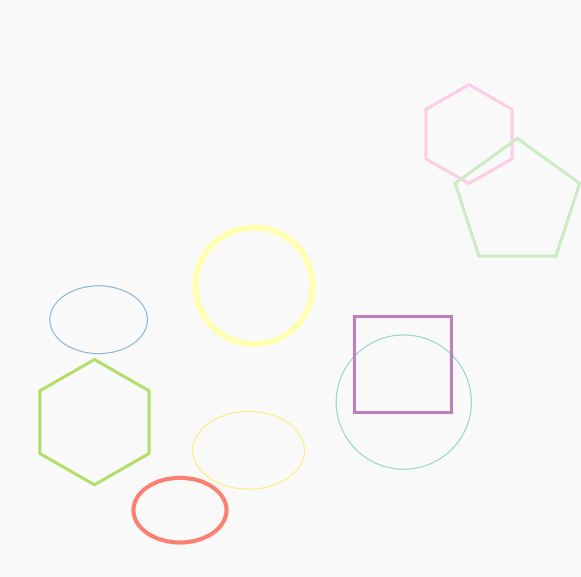[{"shape": "circle", "thickness": 0.5, "radius": 0.58, "center": [0.695, 0.303]}, {"shape": "circle", "thickness": 3, "radius": 0.5, "center": [0.437, 0.504]}, {"shape": "oval", "thickness": 2, "radius": 0.4, "center": [0.31, 0.116]}, {"shape": "oval", "thickness": 0.5, "radius": 0.42, "center": [0.17, 0.445]}, {"shape": "hexagon", "thickness": 1.5, "radius": 0.54, "center": [0.163, 0.268]}, {"shape": "hexagon", "thickness": 1.5, "radius": 0.43, "center": [0.807, 0.767]}, {"shape": "square", "thickness": 1.5, "radius": 0.42, "center": [0.692, 0.369]}, {"shape": "pentagon", "thickness": 1.5, "radius": 0.56, "center": [0.89, 0.647]}, {"shape": "oval", "thickness": 0.5, "radius": 0.48, "center": [0.428, 0.219]}]